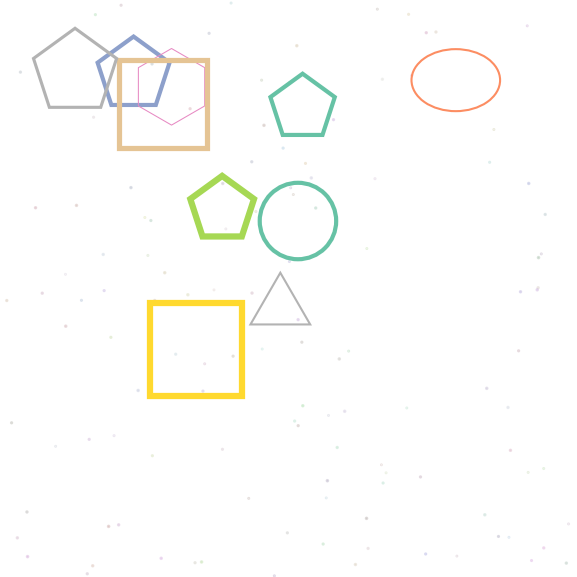[{"shape": "circle", "thickness": 2, "radius": 0.33, "center": [0.516, 0.616]}, {"shape": "pentagon", "thickness": 2, "radius": 0.29, "center": [0.524, 0.813]}, {"shape": "oval", "thickness": 1, "radius": 0.38, "center": [0.789, 0.86]}, {"shape": "pentagon", "thickness": 2, "radius": 0.33, "center": [0.231, 0.87]}, {"shape": "hexagon", "thickness": 0.5, "radius": 0.33, "center": [0.297, 0.849]}, {"shape": "pentagon", "thickness": 3, "radius": 0.29, "center": [0.385, 0.637]}, {"shape": "square", "thickness": 3, "radius": 0.4, "center": [0.339, 0.394]}, {"shape": "square", "thickness": 2.5, "radius": 0.38, "center": [0.282, 0.819]}, {"shape": "triangle", "thickness": 1, "radius": 0.3, "center": [0.485, 0.467]}, {"shape": "pentagon", "thickness": 1.5, "radius": 0.38, "center": [0.13, 0.874]}]